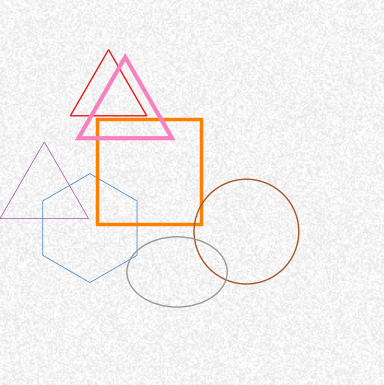[{"shape": "triangle", "thickness": 1, "radius": 0.57, "center": [0.282, 0.757]}, {"shape": "hexagon", "thickness": 0.5, "radius": 0.71, "center": [0.233, 0.407]}, {"shape": "triangle", "thickness": 0.5, "radius": 0.66, "center": [0.115, 0.499]}, {"shape": "square", "thickness": 2.5, "radius": 0.68, "center": [0.387, 0.554]}, {"shape": "circle", "thickness": 1, "radius": 0.68, "center": [0.64, 0.398]}, {"shape": "triangle", "thickness": 3, "radius": 0.7, "center": [0.325, 0.711]}, {"shape": "oval", "thickness": 1, "radius": 0.65, "center": [0.46, 0.294]}]